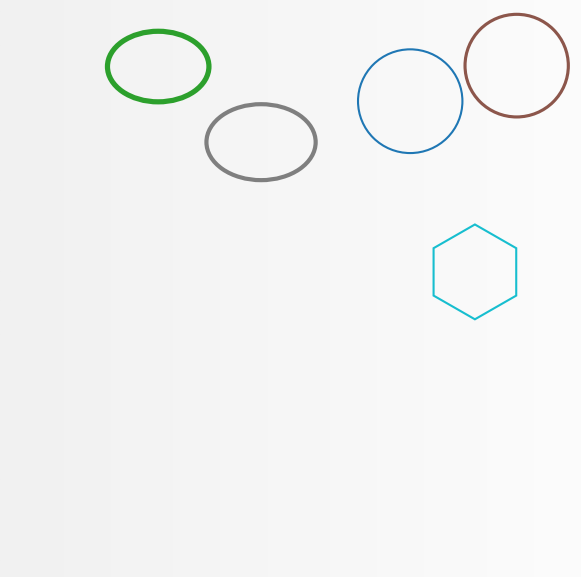[{"shape": "circle", "thickness": 1, "radius": 0.45, "center": [0.706, 0.824]}, {"shape": "oval", "thickness": 2.5, "radius": 0.44, "center": [0.272, 0.884]}, {"shape": "circle", "thickness": 1.5, "radius": 0.44, "center": [0.889, 0.885]}, {"shape": "oval", "thickness": 2, "radius": 0.47, "center": [0.449, 0.753]}, {"shape": "hexagon", "thickness": 1, "radius": 0.41, "center": [0.817, 0.528]}]